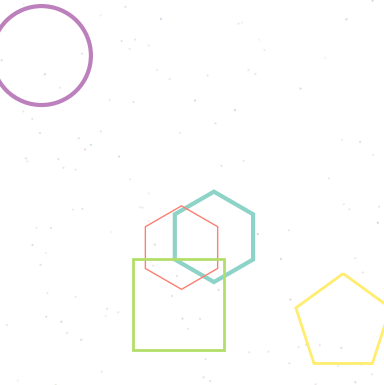[{"shape": "hexagon", "thickness": 3, "radius": 0.59, "center": [0.556, 0.385]}, {"shape": "hexagon", "thickness": 1, "radius": 0.54, "center": [0.471, 0.357]}, {"shape": "square", "thickness": 2, "radius": 0.59, "center": [0.464, 0.209]}, {"shape": "circle", "thickness": 3, "radius": 0.64, "center": [0.108, 0.856]}, {"shape": "pentagon", "thickness": 2, "radius": 0.65, "center": [0.891, 0.16]}]